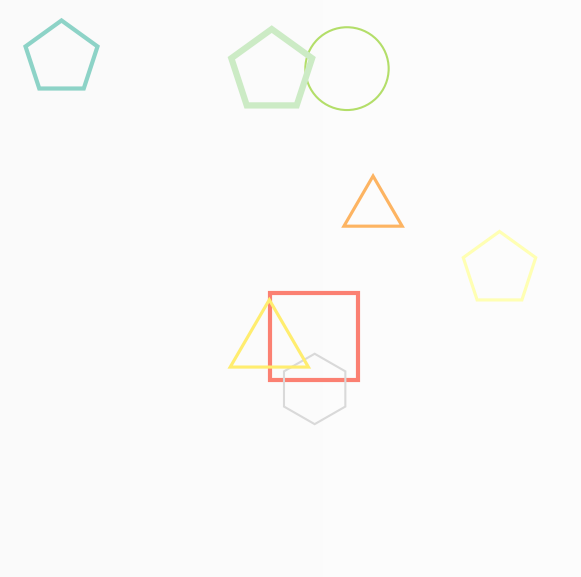[{"shape": "pentagon", "thickness": 2, "radius": 0.33, "center": [0.106, 0.899]}, {"shape": "pentagon", "thickness": 1.5, "radius": 0.33, "center": [0.859, 0.533]}, {"shape": "square", "thickness": 2, "radius": 0.38, "center": [0.541, 0.416]}, {"shape": "triangle", "thickness": 1.5, "radius": 0.29, "center": [0.642, 0.636]}, {"shape": "circle", "thickness": 1, "radius": 0.36, "center": [0.597, 0.88]}, {"shape": "hexagon", "thickness": 1, "radius": 0.3, "center": [0.541, 0.326]}, {"shape": "pentagon", "thickness": 3, "radius": 0.37, "center": [0.467, 0.876]}, {"shape": "triangle", "thickness": 1.5, "radius": 0.39, "center": [0.463, 0.402]}]